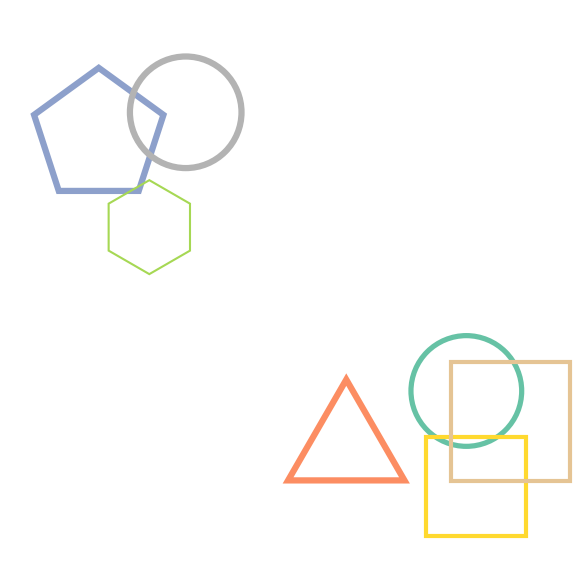[{"shape": "circle", "thickness": 2.5, "radius": 0.48, "center": [0.807, 0.322]}, {"shape": "triangle", "thickness": 3, "radius": 0.58, "center": [0.6, 0.225]}, {"shape": "pentagon", "thickness": 3, "radius": 0.59, "center": [0.171, 0.764]}, {"shape": "hexagon", "thickness": 1, "radius": 0.41, "center": [0.259, 0.606]}, {"shape": "square", "thickness": 2, "radius": 0.43, "center": [0.824, 0.157]}, {"shape": "square", "thickness": 2, "radius": 0.52, "center": [0.884, 0.269]}, {"shape": "circle", "thickness": 3, "radius": 0.48, "center": [0.322, 0.805]}]